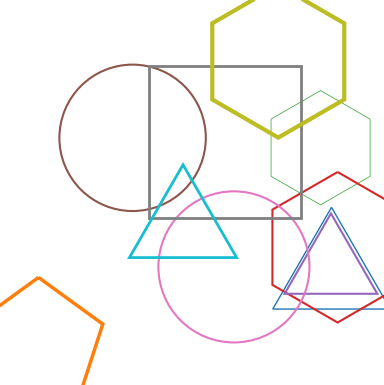[{"shape": "triangle", "thickness": 1, "radius": 0.88, "center": [0.861, 0.285]}, {"shape": "pentagon", "thickness": 2.5, "radius": 0.88, "center": [0.1, 0.104]}, {"shape": "hexagon", "thickness": 0.5, "radius": 0.74, "center": [0.833, 0.616]}, {"shape": "hexagon", "thickness": 1.5, "radius": 0.98, "center": [0.877, 0.358]}, {"shape": "triangle", "thickness": 1.5, "radius": 0.7, "center": [0.86, 0.306]}, {"shape": "circle", "thickness": 1.5, "radius": 0.95, "center": [0.344, 0.642]}, {"shape": "circle", "thickness": 1.5, "radius": 0.98, "center": [0.608, 0.307]}, {"shape": "square", "thickness": 2, "radius": 0.98, "center": [0.584, 0.63]}, {"shape": "hexagon", "thickness": 3, "radius": 0.99, "center": [0.723, 0.84]}, {"shape": "triangle", "thickness": 2, "radius": 0.8, "center": [0.475, 0.411]}]